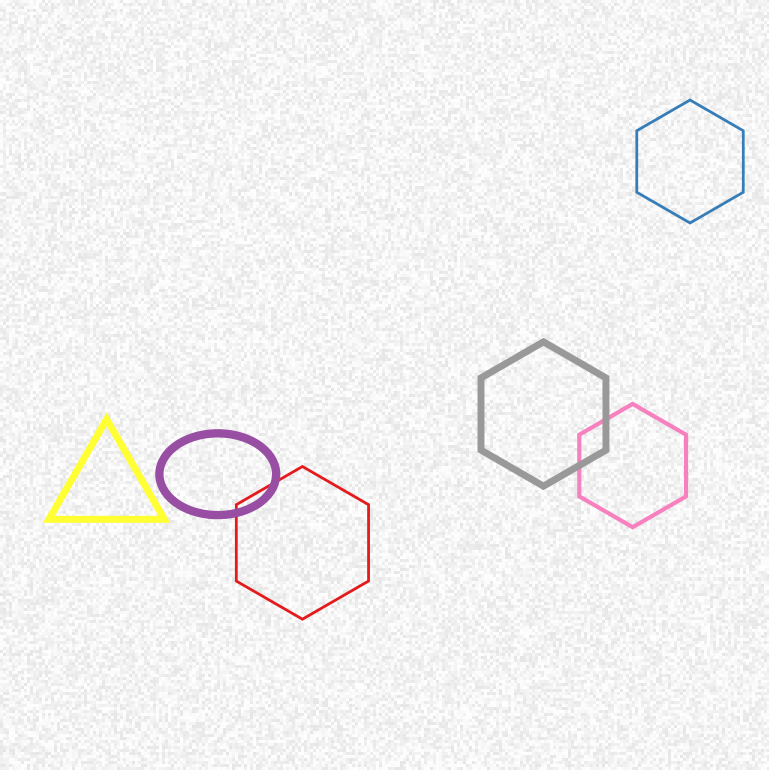[{"shape": "hexagon", "thickness": 1, "radius": 0.5, "center": [0.393, 0.295]}, {"shape": "hexagon", "thickness": 1, "radius": 0.4, "center": [0.896, 0.79]}, {"shape": "oval", "thickness": 3, "radius": 0.38, "center": [0.283, 0.384]}, {"shape": "triangle", "thickness": 2.5, "radius": 0.43, "center": [0.138, 0.369]}, {"shape": "hexagon", "thickness": 1.5, "radius": 0.4, "center": [0.822, 0.395]}, {"shape": "hexagon", "thickness": 2.5, "radius": 0.47, "center": [0.706, 0.462]}]